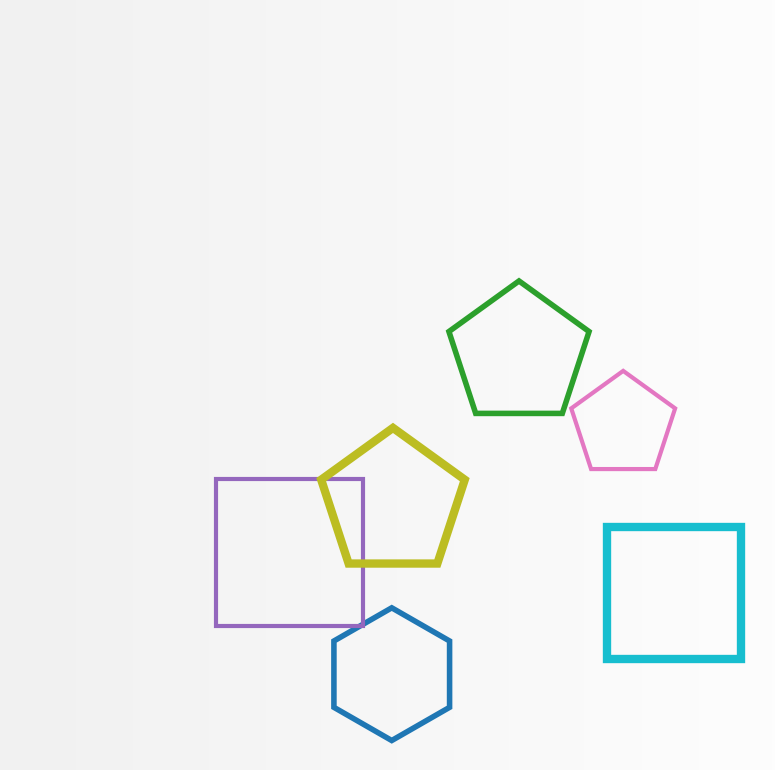[{"shape": "hexagon", "thickness": 2, "radius": 0.43, "center": [0.505, 0.124]}, {"shape": "pentagon", "thickness": 2, "radius": 0.48, "center": [0.67, 0.54]}, {"shape": "square", "thickness": 1.5, "radius": 0.47, "center": [0.373, 0.282]}, {"shape": "pentagon", "thickness": 1.5, "radius": 0.35, "center": [0.804, 0.448]}, {"shape": "pentagon", "thickness": 3, "radius": 0.49, "center": [0.507, 0.347]}, {"shape": "square", "thickness": 3, "radius": 0.43, "center": [0.87, 0.23]}]